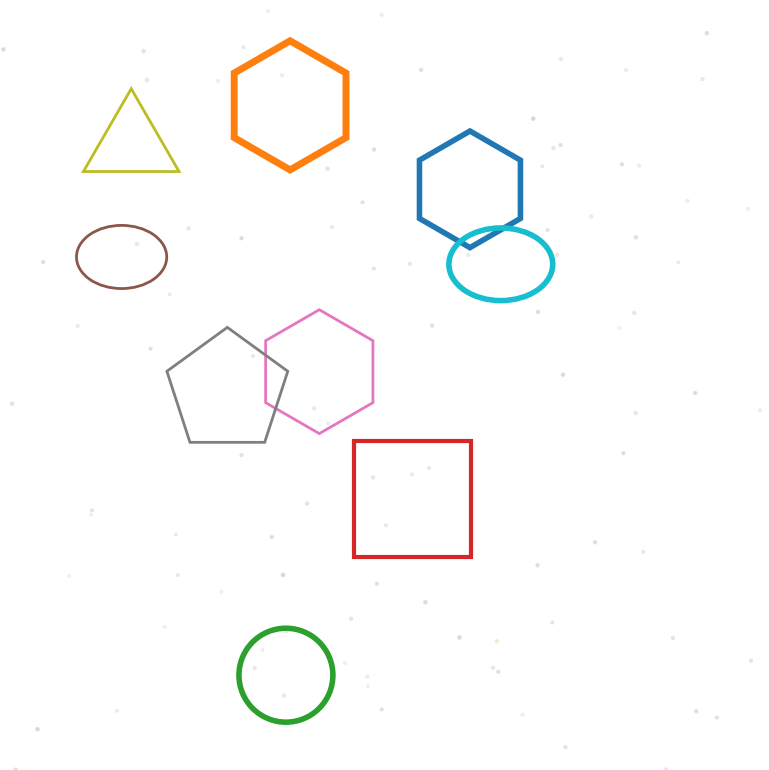[{"shape": "hexagon", "thickness": 2, "radius": 0.38, "center": [0.61, 0.754]}, {"shape": "hexagon", "thickness": 2.5, "radius": 0.42, "center": [0.377, 0.863]}, {"shape": "circle", "thickness": 2, "radius": 0.3, "center": [0.371, 0.123]}, {"shape": "square", "thickness": 1.5, "radius": 0.38, "center": [0.536, 0.352]}, {"shape": "oval", "thickness": 1, "radius": 0.29, "center": [0.158, 0.666]}, {"shape": "hexagon", "thickness": 1, "radius": 0.4, "center": [0.415, 0.517]}, {"shape": "pentagon", "thickness": 1, "radius": 0.41, "center": [0.295, 0.492]}, {"shape": "triangle", "thickness": 1, "radius": 0.36, "center": [0.17, 0.813]}, {"shape": "oval", "thickness": 2, "radius": 0.34, "center": [0.65, 0.657]}]